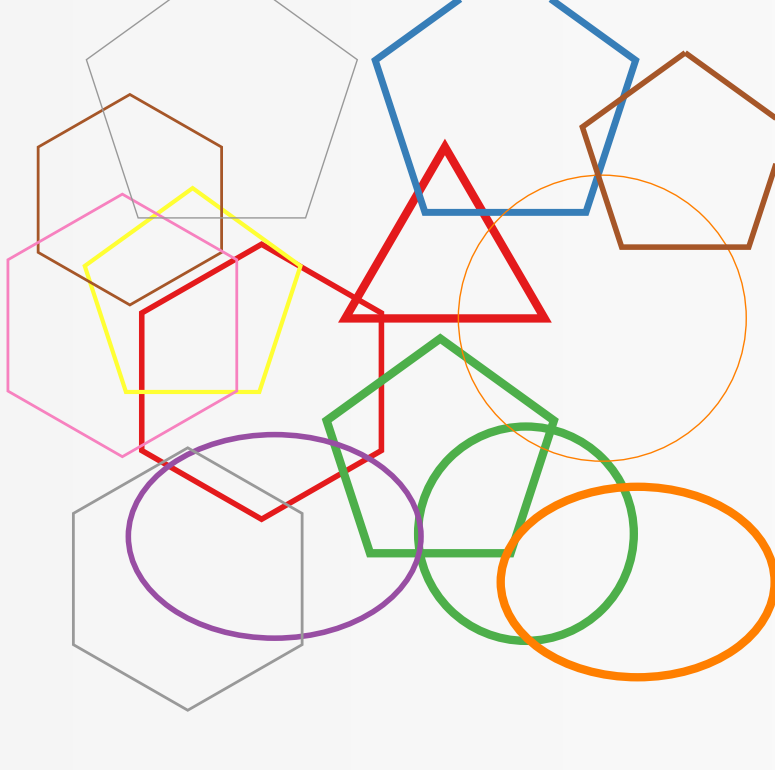[{"shape": "triangle", "thickness": 3, "radius": 0.74, "center": [0.574, 0.661]}, {"shape": "hexagon", "thickness": 2, "radius": 0.89, "center": [0.338, 0.504]}, {"shape": "pentagon", "thickness": 2.5, "radius": 0.88, "center": [0.652, 0.867]}, {"shape": "pentagon", "thickness": 3, "radius": 0.77, "center": [0.568, 0.406]}, {"shape": "circle", "thickness": 3, "radius": 0.7, "center": [0.679, 0.307]}, {"shape": "oval", "thickness": 2, "radius": 0.94, "center": [0.354, 0.303]}, {"shape": "oval", "thickness": 3, "radius": 0.88, "center": [0.823, 0.244]}, {"shape": "circle", "thickness": 0.5, "radius": 0.93, "center": [0.777, 0.587]}, {"shape": "pentagon", "thickness": 1.5, "radius": 0.73, "center": [0.249, 0.609]}, {"shape": "hexagon", "thickness": 1, "radius": 0.68, "center": [0.168, 0.741]}, {"shape": "pentagon", "thickness": 2, "radius": 0.7, "center": [0.884, 0.792]}, {"shape": "hexagon", "thickness": 1, "radius": 0.85, "center": [0.158, 0.577]}, {"shape": "hexagon", "thickness": 1, "radius": 0.85, "center": [0.242, 0.248]}, {"shape": "pentagon", "thickness": 0.5, "radius": 0.92, "center": [0.286, 0.866]}]